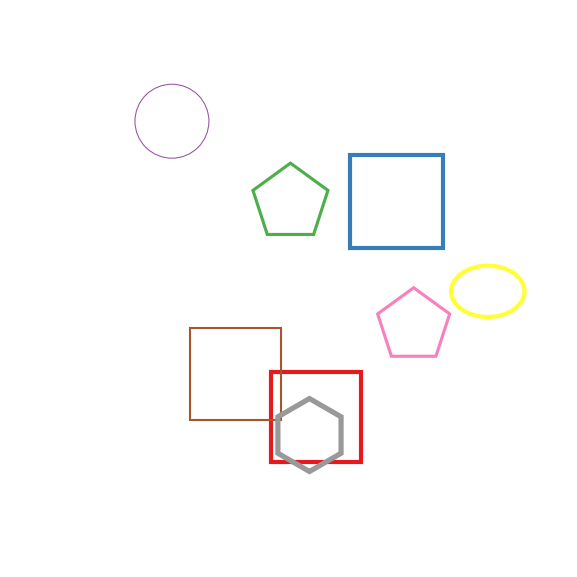[{"shape": "square", "thickness": 2, "radius": 0.39, "center": [0.547, 0.277]}, {"shape": "square", "thickness": 2, "radius": 0.4, "center": [0.687, 0.651]}, {"shape": "pentagon", "thickness": 1.5, "radius": 0.34, "center": [0.503, 0.648]}, {"shape": "circle", "thickness": 0.5, "radius": 0.32, "center": [0.298, 0.789]}, {"shape": "oval", "thickness": 2, "radius": 0.32, "center": [0.845, 0.495]}, {"shape": "square", "thickness": 1, "radius": 0.4, "center": [0.408, 0.351]}, {"shape": "pentagon", "thickness": 1.5, "radius": 0.33, "center": [0.716, 0.435]}, {"shape": "hexagon", "thickness": 2.5, "radius": 0.32, "center": [0.536, 0.246]}]